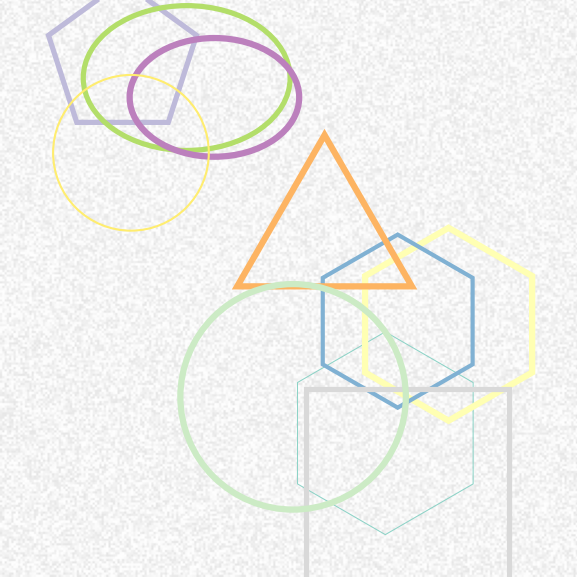[{"shape": "hexagon", "thickness": 0.5, "radius": 0.88, "center": [0.667, 0.249]}, {"shape": "hexagon", "thickness": 3, "radius": 0.84, "center": [0.777, 0.438]}, {"shape": "pentagon", "thickness": 2.5, "radius": 0.67, "center": [0.212, 0.896]}, {"shape": "hexagon", "thickness": 2, "radius": 0.75, "center": [0.689, 0.443]}, {"shape": "triangle", "thickness": 3, "radius": 0.87, "center": [0.562, 0.591]}, {"shape": "oval", "thickness": 2.5, "radius": 0.9, "center": [0.323, 0.864]}, {"shape": "square", "thickness": 2.5, "radius": 0.88, "center": [0.705, 0.15]}, {"shape": "oval", "thickness": 3, "radius": 0.73, "center": [0.371, 0.831]}, {"shape": "circle", "thickness": 3, "radius": 0.98, "center": [0.508, 0.312]}, {"shape": "circle", "thickness": 1, "radius": 0.67, "center": [0.227, 0.735]}]